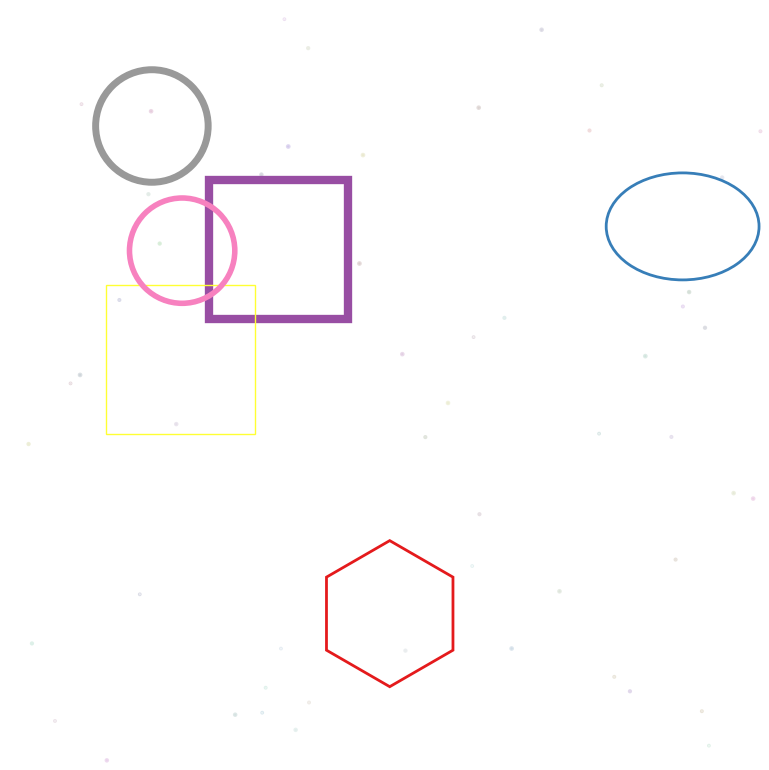[{"shape": "hexagon", "thickness": 1, "radius": 0.47, "center": [0.506, 0.203]}, {"shape": "oval", "thickness": 1, "radius": 0.5, "center": [0.887, 0.706]}, {"shape": "square", "thickness": 3, "radius": 0.45, "center": [0.362, 0.676]}, {"shape": "square", "thickness": 0.5, "radius": 0.49, "center": [0.234, 0.533]}, {"shape": "circle", "thickness": 2, "radius": 0.34, "center": [0.237, 0.674]}, {"shape": "circle", "thickness": 2.5, "radius": 0.37, "center": [0.197, 0.836]}]